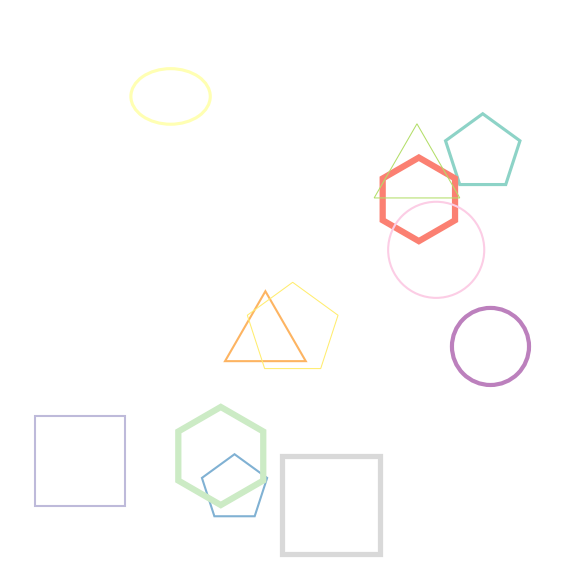[{"shape": "pentagon", "thickness": 1.5, "radius": 0.34, "center": [0.836, 0.734]}, {"shape": "oval", "thickness": 1.5, "radius": 0.34, "center": [0.295, 0.832]}, {"shape": "square", "thickness": 1, "radius": 0.39, "center": [0.138, 0.201]}, {"shape": "hexagon", "thickness": 3, "radius": 0.36, "center": [0.725, 0.654]}, {"shape": "pentagon", "thickness": 1, "radius": 0.3, "center": [0.406, 0.153]}, {"shape": "triangle", "thickness": 1, "radius": 0.4, "center": [0.46, 0.414]}, {"shape": "triangle", "thickness": 0.5, "radius": 0.43, "center": [0.722, 0.699]}, {"shape": "circle", "thickness": 1, "radius": 0.42, "center": [0.755, 0.567]}, {"shape": "square", "thickness": 2.5, "radius": 0.43, "center": [0.573, 0.125]}, {"shape": "circle", "thickness": 2, "radius": 0.33, "center": [0.849, 0.399]}, {"shape": "hexagon", "thickness": 3, "radius": 0.42, "center": [0.382, 0.21]}, {"shape": "pentagon", "thickness": 0.5, "radius": 0.41, "center": [0.507, 0.428]}]